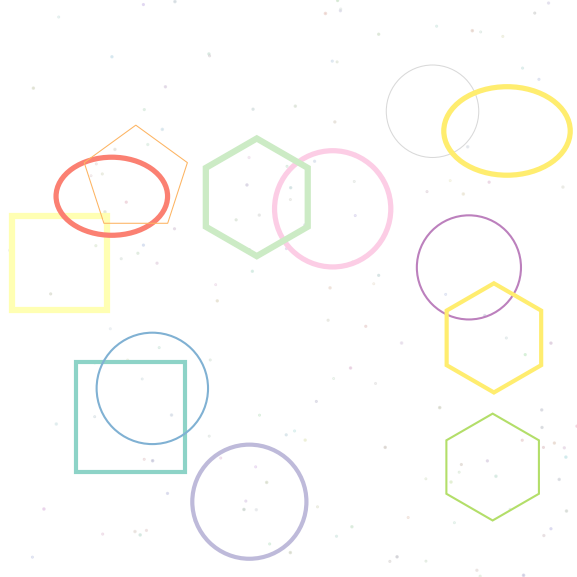[{"shape": "square", "thickness": 2, "radius": 0.47, "center": [0.226, 0.277]}, {"shape": "square", "thickness": 3, "radius": 0.41, "center": [0.103, 0.544]}, {"shape": "circle", "thickness": 2, "radius": 0.49, "center": [0.432, 0.13]}, {"shape": "oval", "thickness": 2.5, "radius": 0.48, "center": [0.194, 0.659]}, {"shape": "circle", "thickness": 1, "radius": 0.48, "center": [0.264, 0.327]}, {"shape": "pentagon", "thickness": 0.5, "radius": 0.47, "center": [0.235, 0.688]}, {"shape": "hexagon", "thickness": 1, "radius": 0.46, "center": [0.853, 0.19]}, {"shape": "circle", "thickness": 2.5, "radius": 0.5, "center": [0.576, 0.638]}, {"shape": "circle", "thickness": 0.5, "radius": 0.4, "center": [0.749, 0.806]}, {"shape": "circle", "thickness": 1, "radius": 0.45, "center": [0.812, 0.536]}, {"shape": "hexagon", "thickness": 3, "radius": 0.51, "center": [0.445, 0.657]}, {"shape": "oval", "thickness": 2.5, "radius": 0.55, "center": [0.878, 0.772]}, {"shape": "hexagon", "thickness": 2, "radius": 0.47, "center": [0.855, 0.414]}]